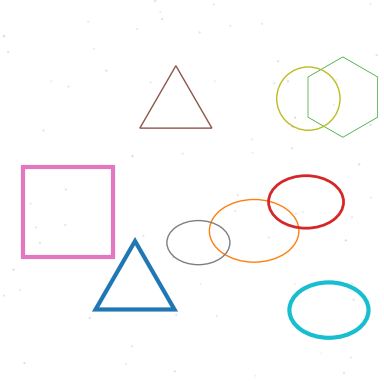[{"shape": "triangle", "thickness": 3, "radius": 0.59, "center": [0.351, 0.255]}, {"shape": "oval", "thickness": 1, "radius": 0.58, "center": [0.66, 0.4]}, {"shape": "hexagon", "thickness": 0.5, "radius": 0.52, "center": [0.89, 0.748]}, {"shape": "oval", "thickness": 2, "radius": 0.49, "center": [0.795, 0.475]}, {"shape": "triangle", "thickness": 1, "radius": 0.54, "center": [0.457, 0.721]}, {"shape": "square", "thickness": 3, "radius": 0.58, "center": [0.178, 0.448]}, {"shape": "oval", "thickness": 1, "radius": 0.41, "center": [0.515, 0.37]}, {"shape": "circle", "thickness": 1, "radius": 0.41, "center": [0.801, 0.744]}, {"shape": "oval", "thickness": 3, "radius": 0.51, "center": [0.854, 0.195]}]